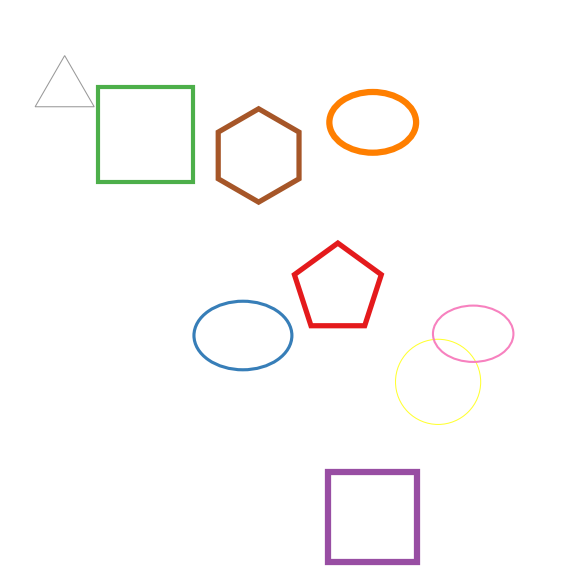[{"shape": "pentagon", "thickness": 2.5, "radius": 0.4, "center": [0.585, 0.499]}, {"shape": "oval", "thickness": 1.5, "radius": 0.42, "center": [0.421, 0.418]}, {"shape": "square", "thickness": 2, "radius": 0.41, "center": [0.252, 0.767]}, {"shape": "square", "thickness": 3, "radius": 0.39, "center": [0.645, 0.104]}, {"shape": "oval", "thickness": 3, "radius": 0.38, "center": [0.645, 0.787]}, {"shape": "circle", "thickness": 0.5, "radius": 0.37, "center": [0.759, 0.338]}, {"shape": "hexagon", "thickness": 2.5, "radius": 0.4, "center": [0.448, 0.73]}, {"shape": "oval", "thickness": 1, "radius": 0.35, "center": [0.819, 0.421]}, {"shape": "triangle", "thickness": 0.5, "radius": 0.3, "center": [0.112, 0.844]}]